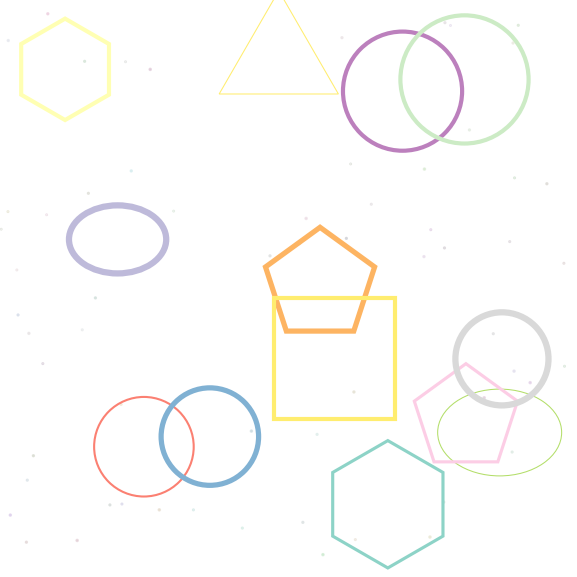[{"shape": "hexagon", "thickness": 1.5, "radius": 0.55, "center": [0.672, 0.126]}, {"shape": "hexagon", "thickness": 2, "radius": 0.44, "center": [0.113, 0.879]}, {"shape": "oval", "thickness": 3, "radius": 0.42, "center": [0.204, 0.585]}, {"shape": "circle", "thickness": 1, "radius": 0.43, "center": [0.249, 0.226]}, {"shape": "circle", "thickness": 2.5, "radius": 0.42, "center": [0.363, 0.243]}, {"shape": "pentagon", "thickness": 2.5, "radius": 0.5, "center": [0.554, 0.506]}, {"shape": "oval", "thickness": 0.5, "radius": 0.54, "center": [0.865, 0.25]}, {"shape": "pentagon", "thickness": 1.5, "radius": 0.47, "center": [0.807, 0.275]}, {"shape": "circle", "thickness": 3, "radius": 0.4, "center": [0.869, 0.378]}, {"shape": "circle", "thickness": 2, "radius": 0.52, "center": [0.697, 0.841]}, {"shape": "circle", "thickness": 2, "radius": 0.55, "center": [0.804, 0.862]}, {"shape": "triangle", "thickness": 0.5, "radius": 0.6, "center": [0.483, 0.896]}, {"shape": "square", "thickness": 2, "radius": 0.52, "center": [0.579, 0.379]}]